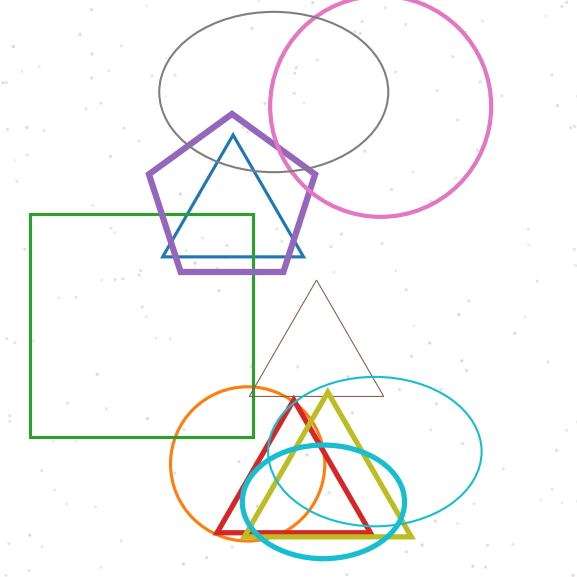[{"shape": "triangle", "thickness": 1.5, "radius": 0.7, "center": [0.404, 0.625]}, {"shape": "circle", "thickness": 1.5, "radius": 0.67, "center": [0.429, 0.196]}, {"shape": "square", "thickness": 1.5, "radius": 0.96, "center": [0.245, 0.435]}, {"shape": "triangle", "thickness": 2.5, "radius": 0.77, "center": [0.509, 0.153]}, {"shape": "pentagon", "thickness": 3, "radius": 0.76, "center": [0.402, 0.651]}, {"shape": "triangle", "thickness": 0.5, "radius": 0.67, "center": [0.548, 0.38]}, {"shape": "circle", "thickness": 2, "radius": 0.96, "center": [0.659, 0.815]}, {"shape": "oval", "thickness": 1, "radius": 0.99, "center": [0.474, 0.84]}, {"shape": "triangle", "thickness": 2.5, "radius": 0.83, "center": [0.568, 0.153]}, {"shape": "oval", "thickness": 2.5, "radius": 0.7, "center": [0.56, 0.13]}, {"shape": "oval", "thickness": 1, "radius": 0.92, "center": [0.649, 0.217]}]